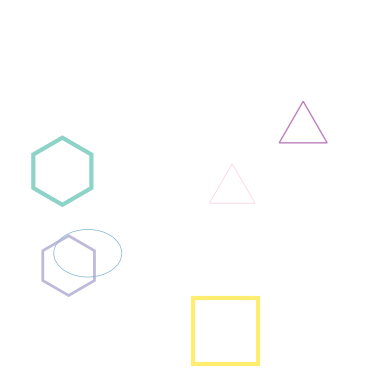[{"shape": "hexagon", "thickness": 3, "radius": 0.44, "center": [0.162, 0.555]}, {"shape": "hexagon", "thickness": 2, "radius": 0.39, "center": [0.178, 0.31]}, {"shape": "oval", "thickness": 0.5, "radius": 0.44, "center": [0.228, 0.342]}, {"shape": "triangle", "thickness": 0.5, "radius": 0.34, "center": [0.603, 0.506]}, {"shape": "triangle", "thickness": 1, "radius": 0.36, "center": [0.787, 0.665]}, {"shape": "square", "thickness": 3, "radius": 0.43, "center": [0.586, 0.14]}]